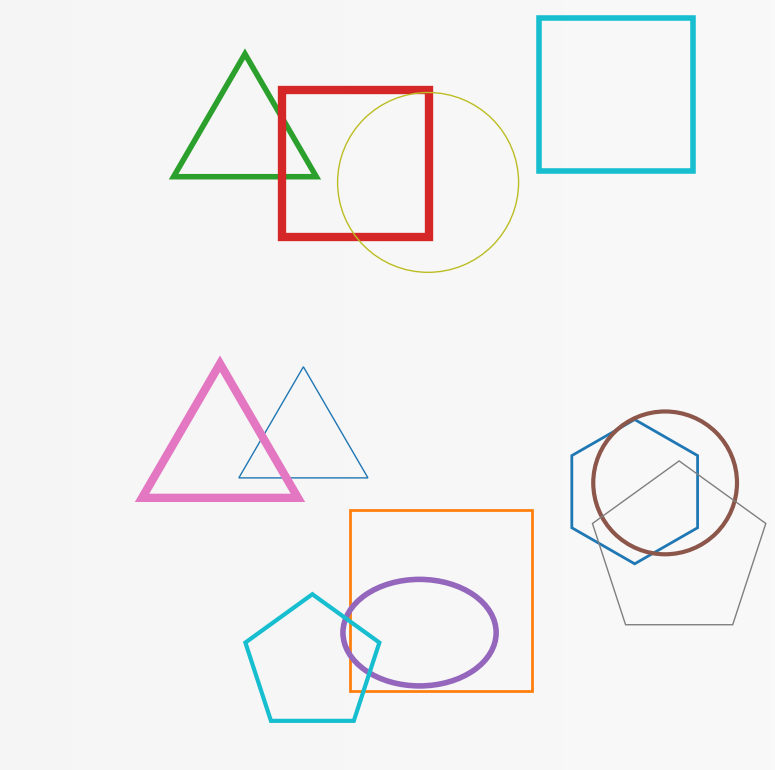[{"shape": "hexagon", "thickness": 1, "radius": 0.47, "center": [0.819, 0.361]}, {"shape": "triangle", "thickness": 0.5, "radius": 0.48, "center": [0.391, 0.427]}, {"shape": "square", "thickness": 1, "radius": 0.59, "center": [0.569, 0.22]}, {"shape": "triangle", "thickness": 2, "radius": 0.53, "center": [0.316, 0.824]}, {"shape": "square", "thickness": 3, "radius": 0.48, "center": [0.459, 0.788]}, {"shape": "oval", "thickness": 2, "radius": 0.49, "center": [0.541, 0.178]}, {"shape": "circle", "thickness": 1.5, "radius": 0.46, "center": [0.858, 0.373]}, {"shape": "triangle", "thickness": 3, "radius": 0.58, "center": [0.284, 0.412]}, {"shape": "pentagon", "thickness": 0.5, "radius": 0.59, "center": [0.876, 0.284]}, {"shape": "circle", "thickness": 0.5, "radius": 0.58, "center": [0.552, 0.763]}, {"shape": "pentagon", "thickness": 1.5, "radius": 0.45, "center": [0.403, 0.137]}, {"shape": "square", "thickness": 2, "radius": 0.5, "center": [0.795, 0.878]}]